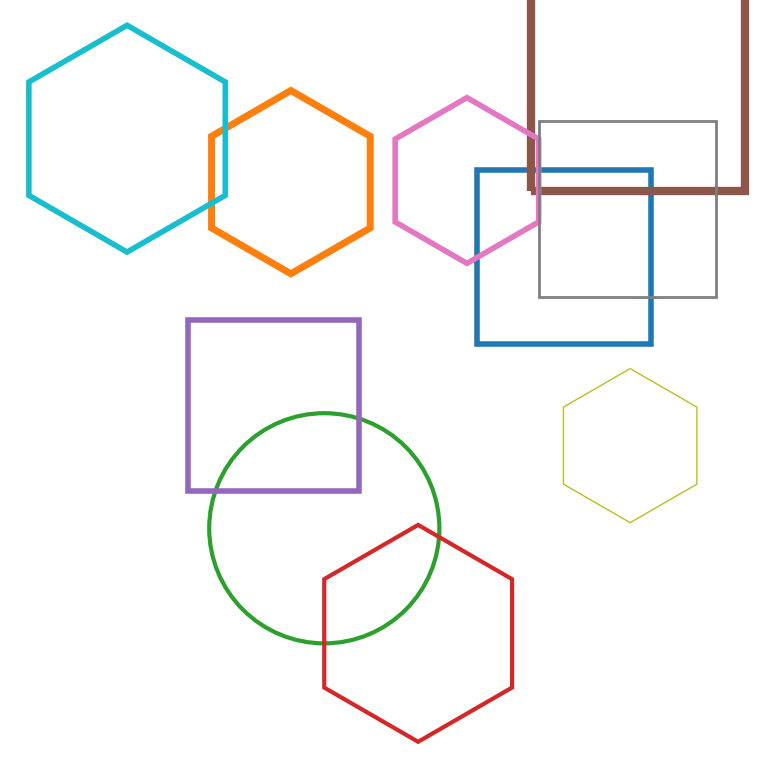[{"shape": "square", "thickness": 2, "radius": 0.56, "center": [0.732, 0.666]}, {"shape": "hexagon", "thickness": 2.5, "radius": 0.6, "center": [0.378, 0.763]}, {"shape": "circle", "thickness": 1.5, "radius": 0.75, "center": [0.421, 0.314]}, {"shape": "hexagon", "thickness": 1.5, "radius": 0.7, "center": [0.543, 0.177]}, {"shape": "square", "thickness": 2, "radius": 0.56, "center": [0.355, 0.473]}, {"shape": "square", "thickness": 3, "radius": 0.7, "center": [0.829, 0.891]}, {"shape": "hexagon", "thickness": 2, "radius": 0.54, "center": [0.606, 0.766]}, {"shape": "square", "thickness": 1, "radius": 0.57, "center": [0.815, 0.729]}, {"shape": "hexagon", "thickness": 0.5, "radius": 0.5, "center": [0.818, 0.421]}, {"shape": "hexagon", "thickness": 2, "radius": 0.74, "center": [0.165, 0.82]}]